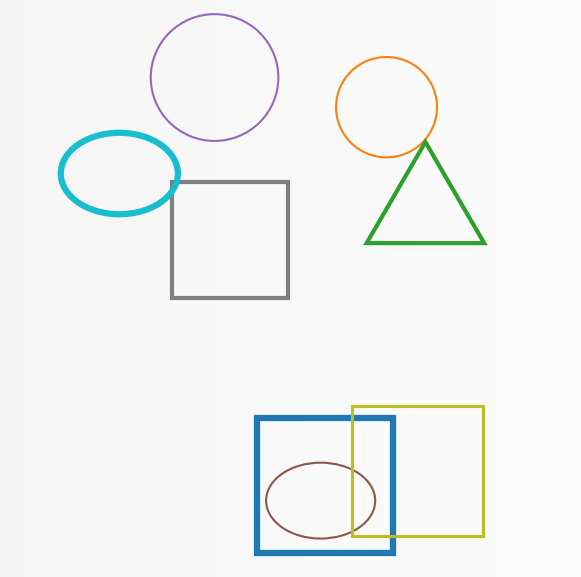[{"shape": "square", "thickness": 3, "radius": 0.58, "center": [0.559, 0.158]}, {"shape": "circle", "thickness": 1, "radius": 0.43, "center": [0.665, 0.814]}, {"shape": "triangle", "thickness": 2, "radius": 0.58, "center": [0.732, 0.637]}, {"shape": "circle", "thickness": 1, "radius": 0.55, "center": [0.369, 0.865]}, {"shape": "oval", "thickness": 1, "radius": 0.47, "center": [0.552, 0.132]}, {"shape": "square", "thickness": 2, "radius": 0.5, "center": [0.396, 0.583]}, {"shape": "square", "thickness": 1.5, "radius": 0.56, "center": [0.718, 0.184]}, {"shape": "oval", "thickness": 3, "radius": 0.5, "center": [0.205, 0.699]}]